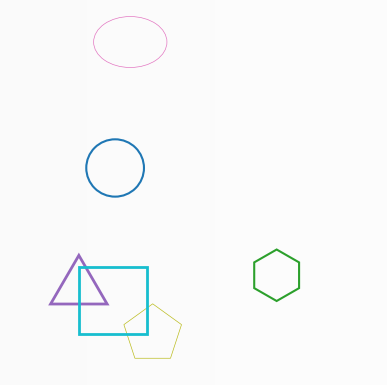[{"shape": "circle", "thickness": 1.5, "radius": 0.37, "center": [0.297, 0.564]}, {"shape": "hexagon", "thickness": 1.5, "radius": 0.33, "center": [0.714, 0.285]}, {"shape": "triangle", "thickness": 2, "radius": 0.42, "center": [0.203, 0.252]}, {"shape": "oval", "thickness": 0.5, "radius": 0.47, "center": [0.336, 0.891]}, {"shape": "pentagon", "thickness": 0.5, "radius": 0.39, "center": [0.394, 0.133]}, {"shape": "square", "thickness": 2, "radius": 0.43, "center": [0.291, 0.22]}]